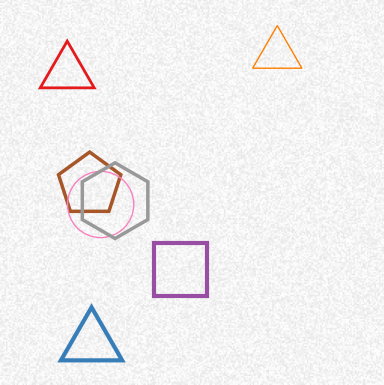[{"shape": "triangle", "thickness": 2, "radius": 0.4, "center": [0.175, 0.812]}, {"shape": "triangle", "thickness": 3, "radius": 0.46, "center": [0.238, 0.11]}, {"shape": "square", "thickness": 3, "radius": 0.34, "center": [0.47, 0.299]}, {"shape": "triangle", "thickness": 1, "radius": 0.37, "center": [0.72, 0.86]}, {"shape": "pentagon", "thickness": 2.5, "radius": 0.43, "center": [0.233, 0.52]}, {"shape": "circle", "thickness": 1, "radius": 0.43, "center": [0.261, 0.469]}, {"shape": "hexagon", "thickness": 2.5, "radius": 0.49, "center": [0.299, 0.479]}]